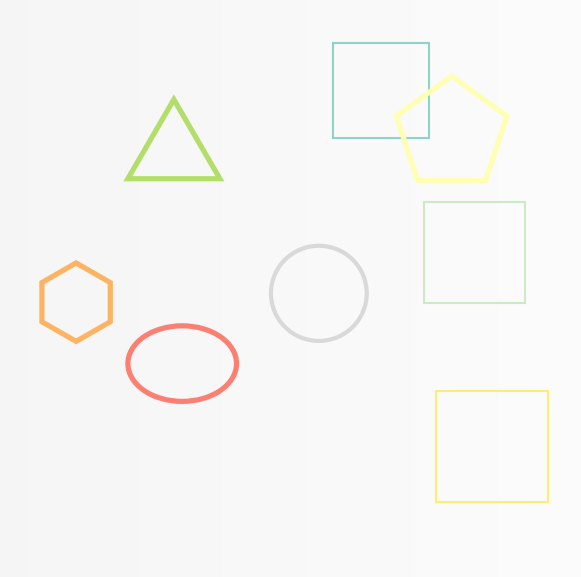[{"shape": "square", "thickness": 1, "radius": 0.41, "center": [0.655, 0.842]}, {"shape": "pentagon", "thickness": 2.5, "radius": 0.5, "center": [0.777, 0.768]}, {"shape": "oval", "thickness": 2.5, "radius": 0.47, "center": [0.313, 0.37]}, {"shape": "hexagon", "thickness": 2.5, "radius": 0.34, "center": [0.131, 0.476]}, {"shape": "triangle", "thickness": 2.5, "radius": 0.46, "center": [0.299, 0.735]}, {"shape": "circle", "thickness": 2, "radius": 0.41, "center": [0.549, 0.491]}, {"shape": "square", "thickness": 1, "radius": 0.43, "center": [0.816, 0.562]}, {"shape": "square", "thickness": 1, "radius": 0.48, "center": [0.847, 0.226]}]